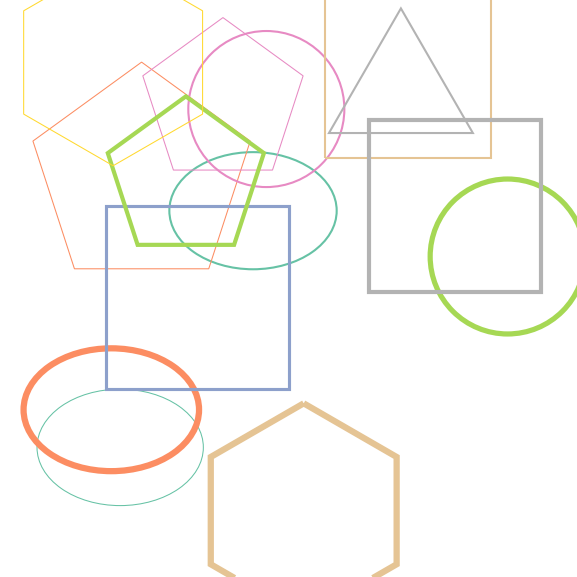[{"shape": "oval", "thickness": 0.5, "radius": 0.72, "center": [0.208, 0.224]}, {"shape": "oval", "thickness": 1, "radius": 0.72, "center": [0.438, 0.634]}, {"shape": "pentagon", "thickness": 0.5, "radius": 0.99, "center": [0.245, 0.694]}, {"shape": "oval", "thickness": 3, "radius": 0.76, "center": [0.193, 0.29]}, {"shape": "square", "thickness": 1.5, "radius": 0.79, "center": [0.342, 0.484]}, {"shape": "circle", "thickness": 1, "radius": 0.68, "center": [0.461, 0.81]}, {"shape": "pentagon", "thickness": 0.5, "radius": 0.73, "center": [0.386, 0.823]}, {"shape": "circle", "thickness": 2.5, "radius": 0.67, "center": [0.879, 0.555]}, {"shape": "pentagon", "thickness": 2, "radius": 0.71, "center": [0.322, 0.69]}, {"shape": "hexagon", "thickness": 0.5, "radius": 0.89, "center": [0.196, 0.891]}, {"shape": "square", "thickness": 1, "radius": 0.72, "center": [0.707, 0.869]}, {"shape": "hexagon", "thickness": 3, "radius": 0.93, "center": [0.526, 0.115]}, {"shape": "square", "thickness": 2, "radius": 0.74, "center": [0.788, 0.642]}, {"shape": "triangle", "thickness": 1, "radius": 0.72, "center": [0.694, 0.841]}]